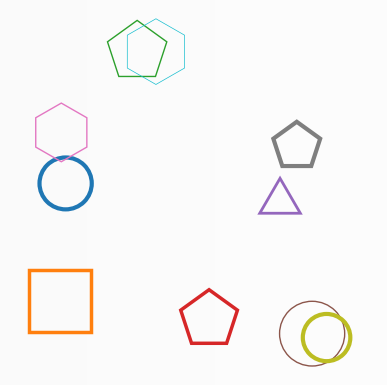[{"shape": "circle", "thickness": 3, "radius": 0.34, "center": [0.169, 0.524]}, {"shape": "square", "thickness": 2.5, "radius": 0.4, "center": [0.155, 0.219]}, {"shape": "pentagon", "thickness": 1, "radius": 0.4, "center": [0.354, 0.867]}, {"shape": "pentagon", "thickness": 2.5, "radius": 0.38, "center": [0.54, 0.171]}, {"shape": "triangle", "thickness": 2, "radius": 0.3, "center": [0.723, 0.476]}, {"shape": "circle", "thickness": 1, "radius": 0.42, "center": [0.805, 0.133]}, {"shape": "hexagon", "thickness": 1, "radius": 0.38, "center": [0.158, 0.656]}, {"shape": "pentagon", "thickness": 3, "radius": 0.32, "center": [0.766, 0.62]}, {"shape": "circle", "thickness": 3, "radius": 0.31, "center": [0.843, 0.123]}, {"shape": "hexagon", "thickness": 0.5, "radius": 0.43, "center": [0.402, 0.866]}]